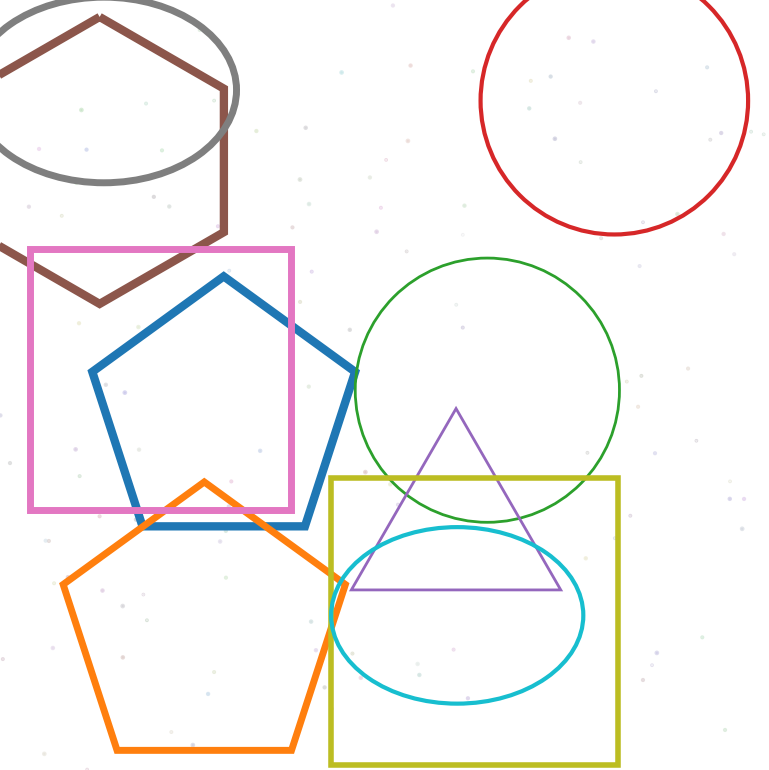[{"shape": "pentagon", "thickness": 3, "radius": 0.9, "center": [0.291, 0.462]}, {"shape": "pentagon", "thickness": 2.5, "radius": 0.96, "center": [0.265, 0.181]}, {"shape": "circle", "thickness": 1, "radius": 0.86, "center": [0.633, 0.493]}, {"shape": "circle", "thickness": 1.5, "radius": 0.87, "center": [0.798, 0.869]}, {"shape": "triangle", "thickness": 1, "radius": 0.79, "center": [0.592, 0.312]}, {"shape": "hexagon", "thickness": 3, "radius": 0.93, "center": [0.129, 0.792]}, {"shape": "square", "thickness": 2.5, "radius": 0.85, "center": [0.208, 0.507]}, {"shape": "oval", "thickness": 2.5, "radius": 0.86, "center": [0.135, 0.883]}, {"shape": "square", "thickness": 2, "radius": 0.93, "center": [0.616, 0.193]}, {"shape": "oval", "thickness": 1.5, "radius": 0.82, "center": [0.594, 0.201]}]